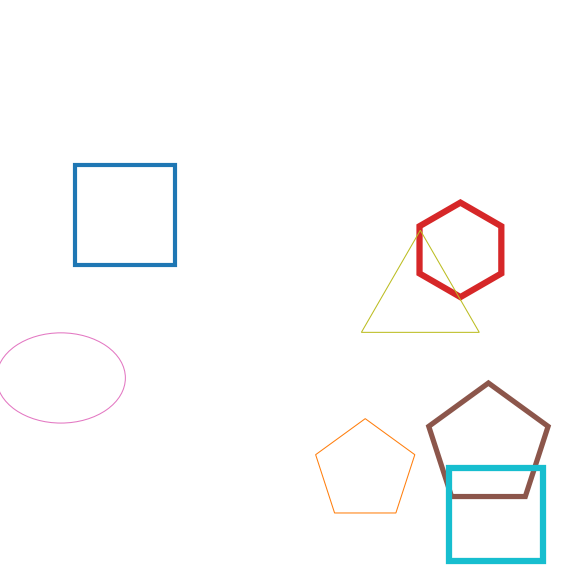[{"shape": "square", "thickness": 2, "radius": 0.43, "center": [0.216, 0.627]}, {"shape": "pentagon", "thickness": 0.5, "radius": 0.45, "center": [0.632, 0.184]}, {"shape": "hexagon", "thickness": 3, "radius": 0.41, "center": [0.797, 0.567]}, {"shape": "pentagon", "thickness": 2.5, "radius": 0.54, "center": [0.846, 0.227]}, {"shape": "oval", "thickness": 0.5, "radius": 0.56, "center": [0.106, 0.345]}, {"shape": "triangle", "thickness": 0.5, "radius": 0.59, "center": [0.728, 0.483]}, {"shape": "square", "thickness": 3, "radius": 0.4, "center": [0.859, 0.109]}]